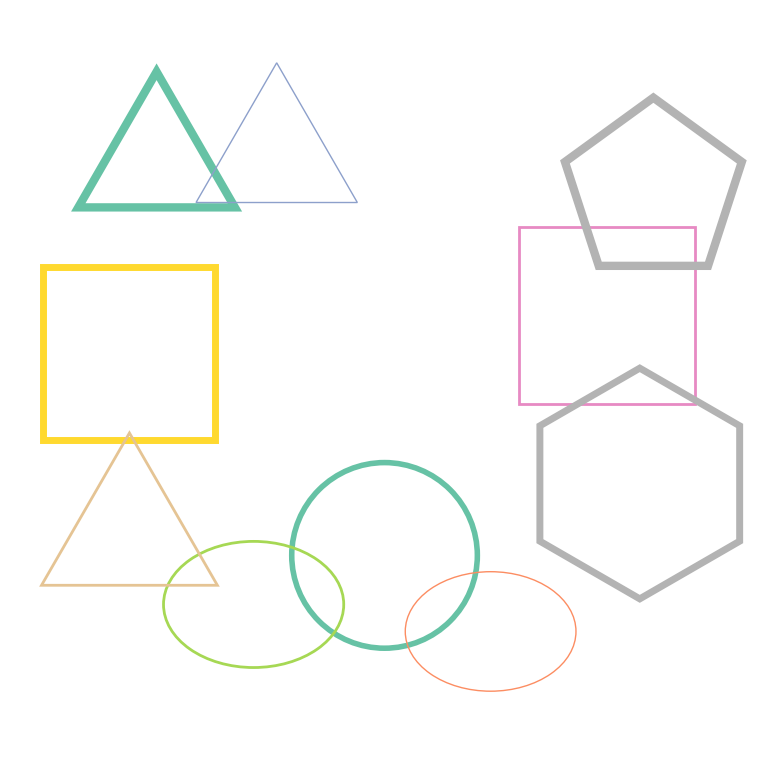[{"shape": "circle", "thickness": 2, "radius": 0.6, "center": [0.499, 0.279]}, {"shape": "triangle", "thickness": 3, "radius": 0.59, "center": [0.203, 0.789]}, {"shape": "oval", "thickness": 0.5, "radius": 0.55, "center": [0.637, 0.18]}, {"shape": "triangle", "thickness": 0.5, "radius": 0.6, "center": [0.359, 0.797]}, {"shape": "square", "thickness": 1, "radius": 0.57, "center": [0.789, 0.59]}, {"shape": "oval", "thickness": 1, "radius": 0.59, "center": [0.329, 0.215]}, {"shape": "square", "thickness": 2.5, "radius": 0.56, "center": [0.168, 0.541]}, {"shape": "triangle", "thickness": 1, "radius": 0.66, "center": [0.168, 0.306]}, {"shape": "hexagon", "thickness": 2.5, "radius": 0.75, "center": [0.831, 0.372]}, {"shape": "pentagon", "thickness": 3, "radius": 0.6, "center": [0.849, 0.752]}]